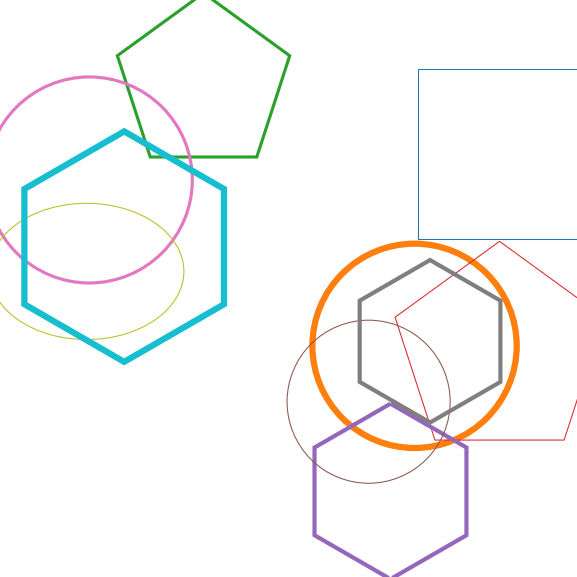[{"shape": "square", "thickness": 0.5, "radius": 0.74, "center": [0.872, 0.733]}, {"shape": "circle", "thickness": 3, "radius": 0.88, "center": [0.718, 0.4]}, {"shape": "pentagon", "thickness": 1.5, "radius": 0.78, "center": [0.352, 0.854]}, {"shape": "pentagon", "thickness": 0.5, "radius": 0.95, "center": [0.865, 0.391]}, {"shape": "hexagon", "thickness": 2, "radius": 0.76, "center": [0.676, 0.148]}, {"shape": "circle", "thickness": 0.5, "radius": 0.71, "center": [0.638, 0.304]}, {"shape": "circle", "thickness": 1.5, "radius": 0.89, "center": [0.155, 0.688]}, {"shape": "hexagon", "thickness": 2, "radius": 0.7, "center": [0.745, 0.408]}, {"shape": "oval", "thickness": 0.5, "radius": 0.84, "center": [0.15, 0.529]}, {"shape": "hexagon", "thickness": 3, "radius": 1.0, "center": [0.215, 0.572]}]